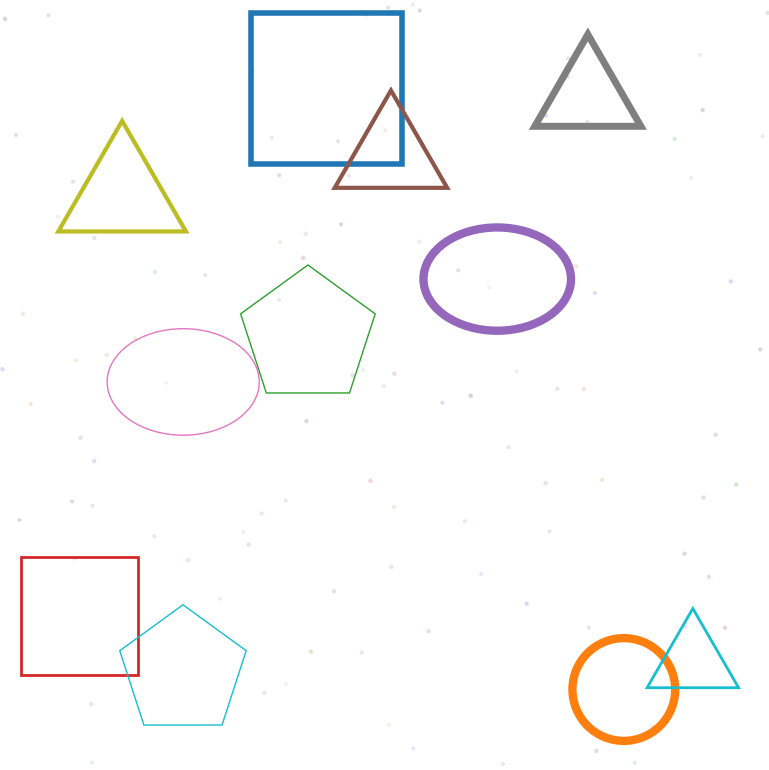[{"shape": "square", "thickness": 2, "radius": 0.49, "center": [0.424, 0.885]}, {"shape": "circle", "thickness": 3, "radius": 0.33, "center": [0.81, 0.105]}, {"shape": "pentagon", "thickness": 0.5, "radius": 0.46, "center": [0.4, 0.564]}, {"shape": "square", "thickness": 1, "radius": 0.38, "center": [0.103, 0.2]}, {"shape": "oval", "thickness": 3, "radius": 0.48, "center": [0.646, 0.638]}, {"shape": "triangle", "thickness": 1.5, "radius": 0.42, "center": [0.508, 0.798]}, {"shape": "oval", "thickness": 0.5, "radius": 0.49, "center": [0.238, 0.504]}, {"shape": "triangle", "thickness": 2.5, "radius": 0.4, "center": [0.763, 0.876]}, {"shape": "triangle", "thickness": 1.5, "radius": 0.48, "center": [0.159, 0.747]}, {"shape": "triangle", "thickness": 1, "radius": 0.34, "center": [0.9, 0.141]}, {"shape": "pentagon", "thickness": 0.5, "radius": 0.43, "center": [0.238, 0.128]}]